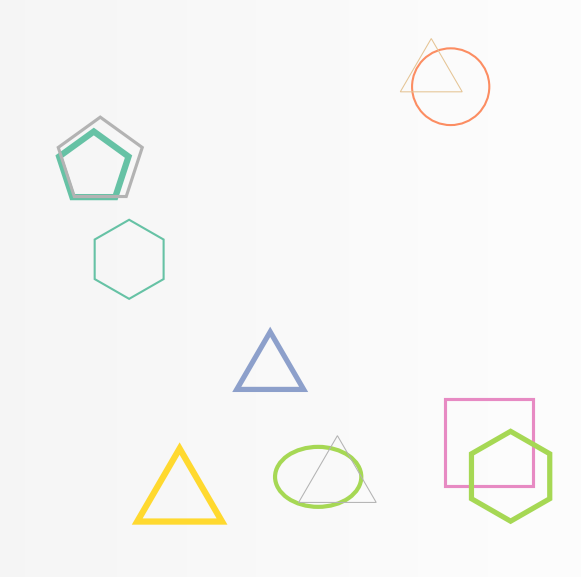[{"shape": "hexagon", "thickness": 1, "radius": 0.34, "center": [0.222, 0.55]}, {"shape": "pentagon", "thickness": 3, "radius": 0.31, "center": [0.161, 0.709]}, {"shape": "circle", "thickness": 1, "radius": 0.33, "center": [0.775, 0.849]}, {"shape": "triangle", "thickness": 2.5, "radius": 0.33, "center": [0.465, 0.358]}, {"shape": "square", "thickness": 1.5, "radius": 0.38, "center": [0.842, 0.233]}, {"shape": "hexagon", "thickness": 2.5, "radius": 0.39, "center": [0.878, 0.174]}, {"shape": "oval", "thickness": 2, "radius": 0.37, "center": [0.547, 0.173]}, {"shape": "triangle", "thickness": 3, "radius": 0.42, "center": [0.309, 0.138]}, {"shape": "triangle", "thickness": 0.5, "radius": 0.31, "center": [0.742, 0.871]}, {"shape": "triangle", "thickness": 0.5, "radius": 0.39, "center": [0.58, 0.168]}, {"shape": "pentagon", "thickness": 1.5, "radius": 0.38, "center": [0.172, 0.72]}]